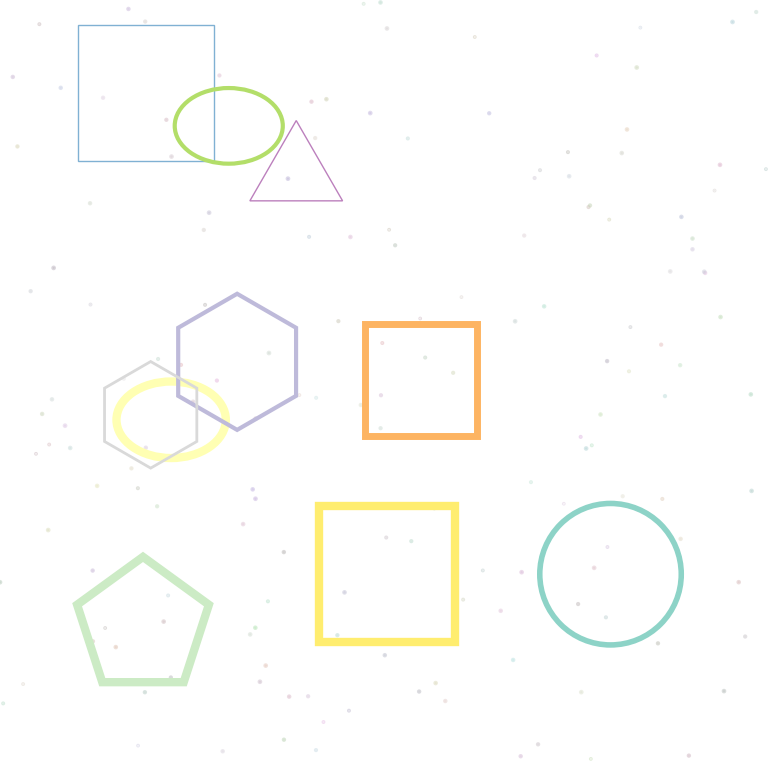[{"shape": "circle", "thickness": 2, "radius": 0.46, "center": [0.793, 0.254]}, {"shape": "oval", "thickness": 3, "radius": 0.36, "center": [0.222, 0.455]}, {"shape": "hexagon", "thickness": 1.5, "radius": 0.44, "center": [0.308, 0.53]}, {"shape": "square", "thickness": 0.5, "radius": 0.44, "center": [0.189, 0.88]}, {"shape": "square", "thickness": 2.5, "radius": 0.36, "center": [0.547, 0.507]}, {"shape": "oval", "thickness": 1.5, "radius": 0.35, "center": [0.297, 0.837]}, {"shape": "hexagon", "thickness": 1, "radius": 0.35, "center": [0.196, 0.461]}, {"shape": "triangle", "thickness": 0.5, "radius": 0.35, "center": [0.385, 0.774]}, {"shape": "pentagon", "thickness": 3, "radius": 0.45, "center": [0.186, 0.187]}, {"shape": "square", "thickness": 3, "radius": 0.44, "center": [0.502, 0.255]}]